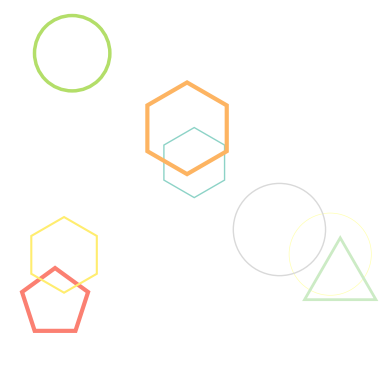[{"shape": "hexagon", "thickness": 1, "radius": 0.45, "center": [0.504, 0.578]}, {"shape": "circle", "thickness": 0.5, "radius": 0.53, "center": [0.858, 0.34]}, {"shape": "pentagon", "thickness": 3, "radius": 0.45, "center": [0.143, 0.214]}, {"shape": "hexagon", "thickness": 3, "radius": 0.6, "center": [0.486, 0.667]}, {"shape": "circle", "thickness": 2.5, "radius": 0.49, "center": [0.187, 0.862]}, {"shape": "circle", "thickness": 1, "radius": 0.6, "center": [0.726, 0.404]}, {"shape": "triangle", "thickness": 2, "radius": 0.54, "center": [0.884, 0.275]}, {"shape": "hexagon", "thickness": 1.5, "radius": 0.49, "center": [0.166, 0.338]}]